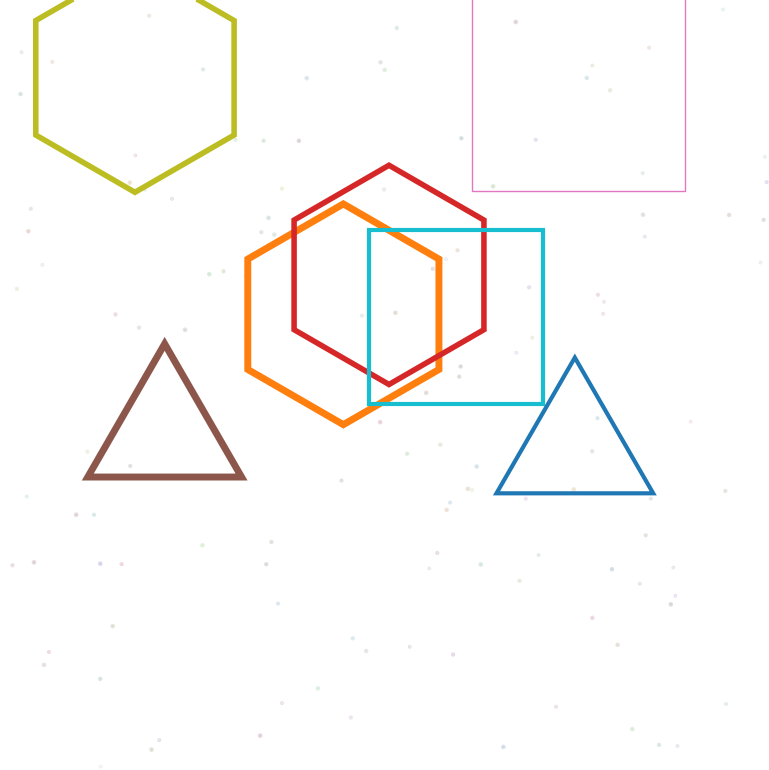[{"shape": "triangle", "thickness": 1.5, "radius": 0.59, "center": [0.747, 0.418]}, {"shape": "hexagon", "thickness": 2.5, "radius": 0.72, "center": [0.446, 0.592]}, {"shape": "hexagon", "thickness": 2, "radius": 0.71, "center": [0.505, 0.643]}, {"shape": "triangle", "thickness": 2.5, "radius": 0.58, "center": [0.214, 0.438]}, {"shape": "square", "thickness": 0.5, "radius": 0.69, "center": [0.752, 0.89]}, {"shape": "hexagon", "thickness": 2, "radius": 0.74, "center": [0.175, 0.899]}, {"shape": "square", "thickness": 1.5, "radius": 0.56, "center": [0.592, 0.589]}]